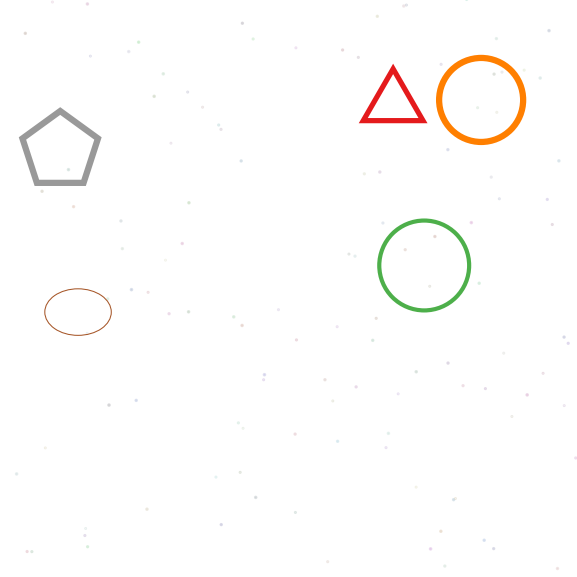[{"shape": "triangle", "thickness": 2.5, "radius": 0.3, "center": [0.681, 0.82]}, {"shape": "circle", "thickness": 2, "radius": 0.39, "center": [0.735, 0.539]}, {"shape": "circle", "thickness": 3, "radius": 0.36, "center": [0.833, 0.826]}, {"shape": "oval", "thickness": 0.5, "radius": 0.29, "center": [0.135, 0.459]}, {"shape": "pentagon", "thickness": 3, "radius": 0.34, "center": [0.104, 0.738]}]